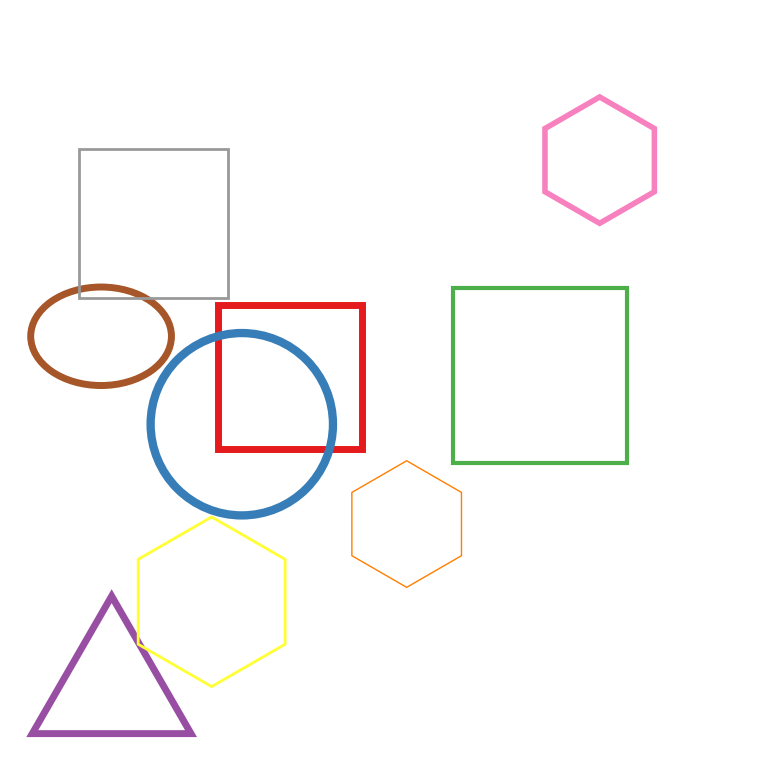[{"shape": "square", "thickness": 2.5, "radius": 0.47, "center": [0.376, 0.511]}, {"shape": "circle", "thickness": 3, "radius": 0.59, "center": [0.314, 0.449]}, {"shape": "square", "thickness": 1.5, "radius": 0.57, "center": [0.701, 0.513]}, {"shape": "triangle", "thickness": 2.5, "radius": 0.6, "center": [0.145, 0.107]}, {"shape": "hexagon", "thickness": 0.5, "radius": 0.41, "center": [0.528, 0.319]}, {"shape": "hexagon", "thickness": 1, "radius": 0.55, "center": [0.275, 0.218]}, {"shape": "oval", "thickness": 2.5, "radius": 0.46, "center": [0.131, 0.563]}, {"shape": "hexagon", "thickness": 2, "radius": 0.41, "center": [0.779, 0.792]}, {"shape": "square", "thickness": 1, "radius": 0.48, "center": [0.2, 0.71]}]